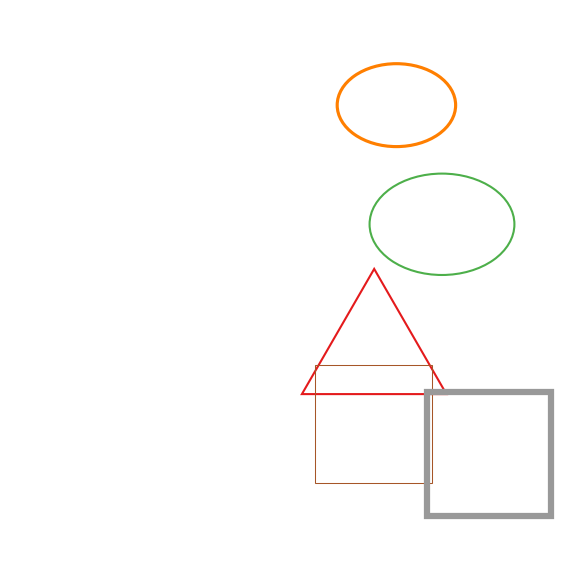[{"shape": "triangle", "thickness": 1, "radius": 0.72, "center": [0.648, 0.389]}, {"shape": "oval", "thickness": 1, "radius": 0.63, "center": [0.765, 0.611]}, {"shape": "oval", "thickness": 1.5, "radius": 0.51, "center": [0.686, 0.817]}, {"shape": "square", "thickness": 0.5, "radius": 0.51, "center": [0.646, 0.265]}, {"shape": "square", "thickness": 3, "radius": 0.54, "center": [0.847, 0.212]}]